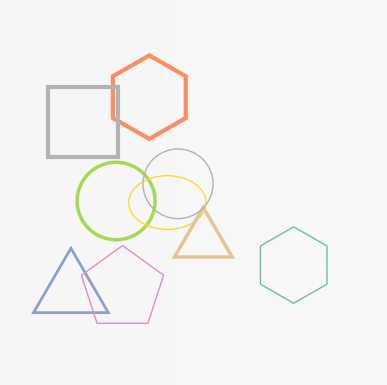[{"shape": "hexagon", "thickness": 1, "radius": 0.5, "center": [0.758, 0.312]}, {"shape": "hexagon", "thickness": 3, "radius": 0.54, "center": [0.385, 0.748]}, {"shape": "triangle", "thickness": 2, "radius": 0.56, "center": [0.183, 0.244]}, {"shape": "pentagon", "thickness": 1, "radius": 0.56, "center": [0.316, 0.251]}, {"shape": "circle", "thickness": 2.5, "radius": 0.5, "center": [0.3, 0.478]}, {"shape": "oval", "thickness": 1, "radius": 0.5, "center": [0.432, 0.474]}, {"shape": "triangle", "thickness": 2.5, "radius": 0.43, "center": [0.525, 0.375]}, {"shape": "square", "thickness": 3, "radius": 0.45, "center": [0.214, 0.684]}, {"shape": "circle", "thickness": 1, "radius": 0.45, "center": [0.459, 0.523]}]